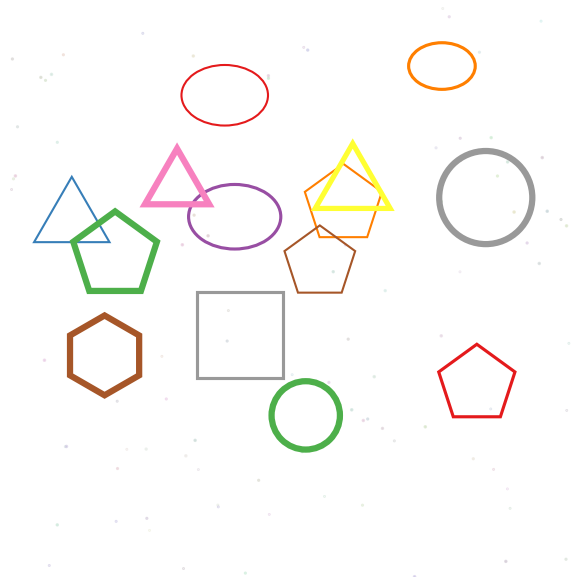[{"shape": "pentagon", "thickness": 1.5, "radius": 0.35, "center": [0.826, 0.334]}, {"shape": "oval", "thickness": 1, "radius": 0.37, "center": [0.389, 0.834]}, {"shape": "triangle", "thickness": 1, "radius": 0.38, "center": [0.124, 0.618]}, {"shape": "pentagon", "thickness": 3, "radius": 0.38, "center": [0.199, 0.557]}, {"shape": "circle", "thickness": 3, "radius": 0.3, "center": [0.529, 0.28]}, {"shape": "oval", "thickness": 1.5, "radius": 0.4, "center": [0.406, 0.624]}, {"shape": "oval", "thickness": 1.5, "radius": 0.29, "center": [0.765, 0.885]}, {"shape": "pentagon", "thickness": 1, "radius": 0.35, "center": [0.595, 0.645]}, {"shape": "triangle", "thickness": 2.5, "radius": 0.37, "center": [0.611, 0.676]}, {"shape": "hexagon", "thickness": 3, "radius": 0.35, "center": [0.181, 0.384]}, {"shape": "pentagon", "thickness": 1, "radius": 0.32, "center": [0.554, 0.544]}, {"shape": "triangle", "thickness": 3, "radius": 0.32, "center": [0.307, 0.678]}, {"shape": "circle", "thickness": 3, "radius": 0.4, "center": [0.841, 0.657]}, {"shape": "square", "thickness": 1.5, "radius": 0.37, "center": [0.415, 0.419]}]